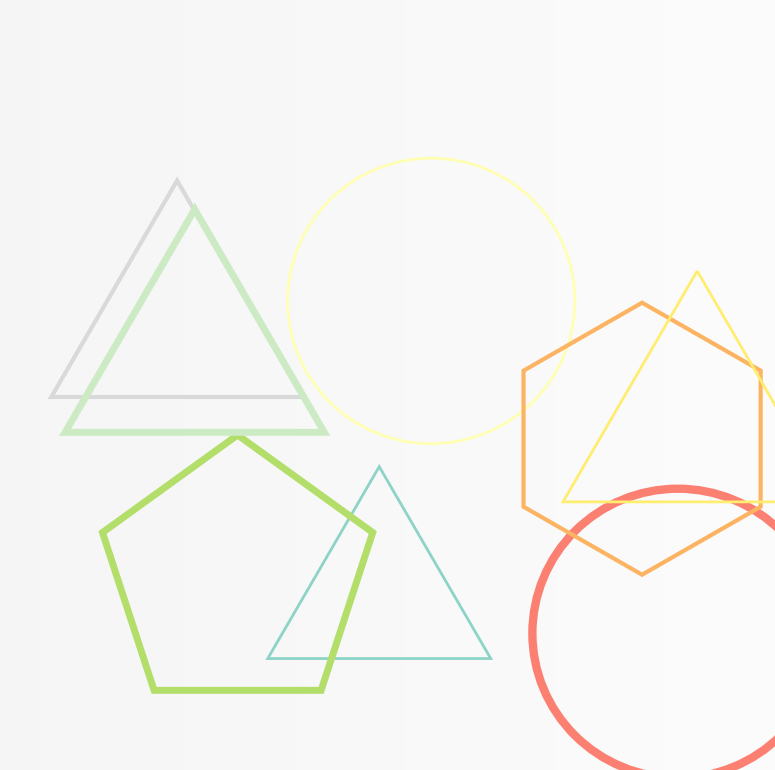[{"shape": "triangle", "thickness": 1, "radius": 0.83, "center": [0.489, 0.228]}, {"shape": "circle", "thickness": 1, "radius": 0.93, "center": [0.556, 0.609]}, {"shape": "circle", "thickness": 3, "radius": 0.94, "center": [0.875, 0.178]}, {"shape": "hexagon", "thickness": 1.5, "radius": 0.88, "center": [0.829, 0.43]}, {"shape": "pentagon", "thickness": 2.5, "radius": 0.92, "center": [0.307, 0.252]}, {"shape": "triangle", "thickness": 1.5, "radius": 0.94, "center": [0.228, 0.578]}, {"shape": "triangle", "thickness": 2.5, "radius": 0.97, "center": [0.251, 0.535]}, {"shape": "triangle", "thickness": 1, "radius": 1.0, "center": [0.9, 0.448]}]